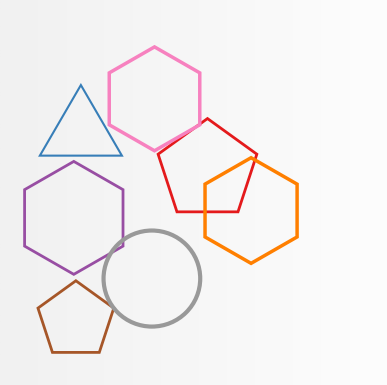[{"shape": "pentagon", "thickness": 2, "radius": 0.67, "center": [0.535, 0.558]}, {"shape": "triangle", "thickness": 1.5, "radius": 0.61, "center": [0.209, 0.657]}, {"shape": "hexagon", "thickness": 2, "radius": 0.73, "center": [0.19, 0.434]}, {"shape": "hexagon", "thickness": 2.5, "radius": 0.69, "center": [0.648, 0.453]}, {"shape": "pentagon", "thickness": 2, "radius": 0.51, "center": [0.196, 0.168]}, {"shape": "hexagon", "thickness": 2.5, "radius": 0.67, "center": [0.399, 0.743]}, {"shape": "circle", "thickness": 3, "radius": 0.62, "center": [0.392, 0.276]}]